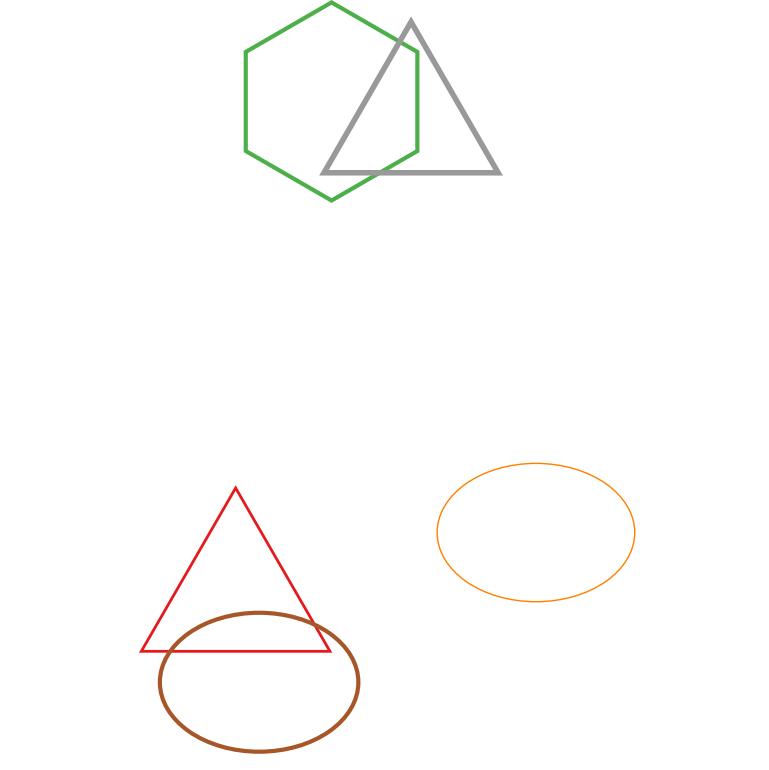[{"shape": "triangle", "thickness": 1, "radius": 0.71, "center": [0.306, 0.225]}, {"shape": "hexagon", "thickness": 1.5, "radius": 0.64, "center": [0.431, 0.868]}, {"shape": "oval", "thickness": 0.5, "radius": 0.64, "center": [0.696, 0.308]}, {"shape": "oval", "thickness": 1.5, "radius": 0.64, "center": [0.336, 0.114]}, {"shape": "triangle", "thickness": 2, "radius": 0.65, "center": [0.534, 0.841]}]